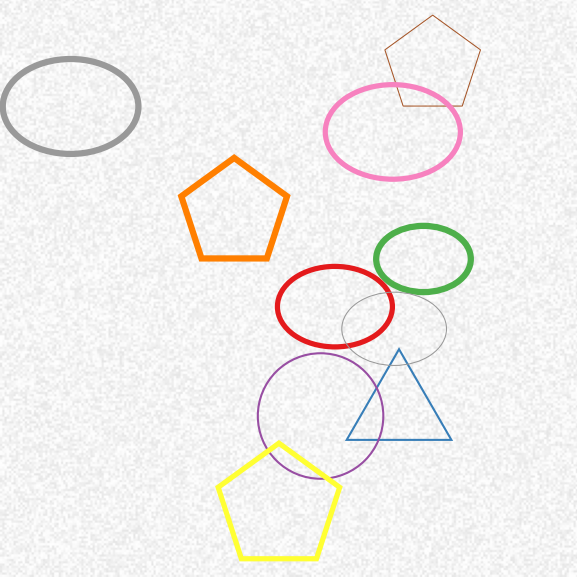[{"shape": "oval", "thickness": 2.5, "radius": 0.5, "center": [0.58, 0.468]}, {"shape": "triangle", "thickness": 1, "radius": 0.52, "center": [0.691, 0.29]}, {"shape": "oval", "thickness": 3, "radius": 0.41, "center": [0.733, 0.551]}, {"shape": "circle", "thickness": 1, "radius": 0.54, "center": [0.555, 0.279]}, {"shape": "pentagon", "thickness": 3, "radius": 0.48, "center": [0.405, 0.629]}, {"shape": "pentagon", "thickness": 2.5, "radius": 0.55, "center": [0.483, 0.121]}, {"shape": "pentagon", "thickness": 0.5, "radius": 0.44, "center": [0.749, 0.886]}, {"shape": "oval", "thickness": 2.5, "radius": 0.58, "center": [0.68, 0.771]}, {"shape": "oval", "thickness": 3, "radius": 0.59, "center": [0.122, 0.815]}, {"shape": "oval", "thickness": 0.5, "radius": 0.45, "center": [0.683, 0.43]}]